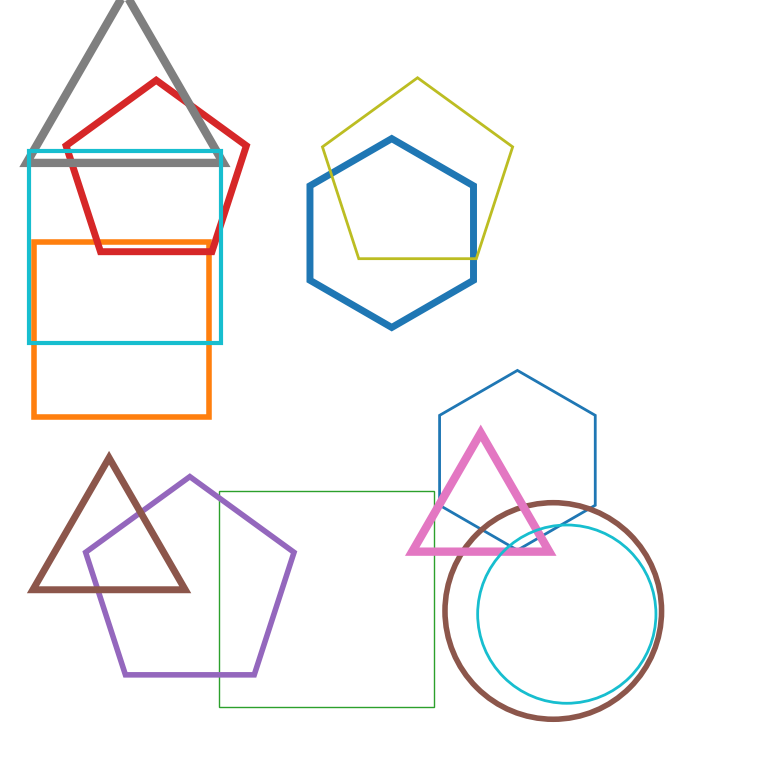[{"shape": "hexagon", "thickness": 2.5, "radius": 0.61, "center": [0.509, 0.697]}, {"shape": "hexagon", "thickness": 1, "radius": 0.58, "center": [0.672, 0.402]}, {"shape": "square", "thickness": 2, "radius": 0.57, "center": [0.158, 0.572]}, {"shape": "square", "thickness": 0.5, "radius": 0.7, "center": [0.424, 0.222]}, {"shape": "pentagon", "thickness": 2.5, "radius": 0.62, "center": [0.203, 0.773]}, {"shape": "pentagon", "thickness": 2, "radius": 0.71, "center": [0.247, 0.239]}, {"shape": "circle", "thickness": 2, "radius": 0.7, "center": [0.719, 0.207]}, {"shape": "triangle", "thickness": 2.5, "radius": 0.57, "center": [0.142, 0.291]}, {"shape": "triangle", "thickness": 3, "radius": 0.51, "center": [0.624, 0.335]}, {"shape": "triangle", "thickness": 3, "radius": 0.74, "center": [0.162, 0.862]}, {"shape": "pentagon", "thickness": 1, "radius": 0.65, "center": [0.542, 0.769]}, {"shape": "square", "thickness": 1.5, "radius": 0.62, "center": [0.162, 0.679]}, {"shape": "circle", "thickness": 1, "radius": 0.58, "center": [0.736, 0.202]}]